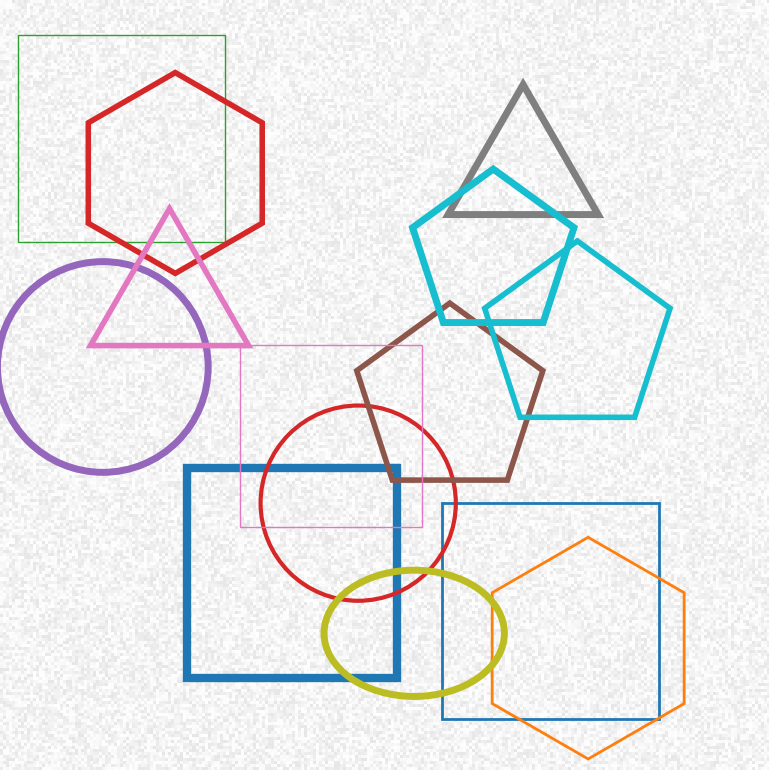[{"shape": "square", "thickness": 1, "radius": 0.7, "center": [0.715, 0.207]}, {"shape": "square", "thickness": 3, "radius": 0.68, "center": [0.379, 0.256]}, {"shape": "hexagon", "thickness": 1, "radius": 0.72, "center": [0.764, 0.158]}, {"shape": "square", "thickness": 0.5, "radius": 0.67, "center": [0.158, 0.82]}, {"shape": "circle", "thickness": 1.5, "radius": 0.63, "center": [0.465, 0.347]}, {"shape": "hexagon", "thickness": 2, "radius": 0.65, "center": [0.228, 0.775]}, {"shape": "circle", "thickness": 2.5, "radius": 0.68, "center": [0.134, 0.523]}, {"shape": "pentagon", "thickness": 2, "radius": 0.64, "center": [0.584, 0.479]}, {"shape": "triangle", "thickness": 2, "radius": 0.59, "center": [0.22, 0.61]}, {"shape": "square", "thickness": 0.5, "radius": 0.59, "center": [0.43, 0.433]}, {"shape": "triangle", "thickness": 2.5, "radius": 0.56, "center": [0.679, 0.778]}, {"shape": "oval", "thickness": 2.5, "radius": 0.59, "center": [0.538, 0.178]}, {"shape": "pentagon", "thickness": 2, "radius": 0.63, "center": [0.75, 0.56]}, {"shape": "pentagon", "thickness": 2.5, "radius": 0.55, "center": [0.641, 0.67]}]